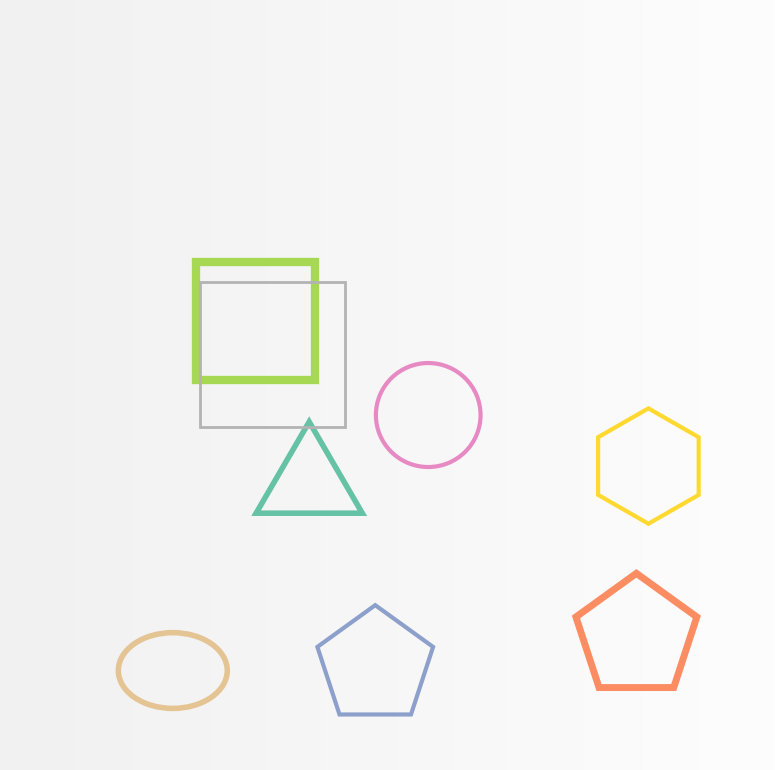[{"shape": "triangle", "thickness": 2, "radius": 0.4, "center": [0.399, 0.373]}, {"shape": "pentagon", "thickness": 2.5, "radius": 0.41, "center": [0.821, 0.173]}, {"shape": "pentagon", "thickness": 1.5, "radius": 0.39, "center": [0.484, 0.136]}, {"shape": "circle", "thickness": 1.5, "radius": 0.34, "center": [0.553, 0.461]}, {"shape": "square", "thickness": 3, "radius": 0.38, "center": [0.329, 0.583]}, {"shape": "hexagon", "thickness": 1.5, "radius": 0.37, "center": [0.837, 0.395]}, {"shape": "oval", "thickness": 2, "radius": 0.35, "center": [0.223, 0.129]}, {"shape": "square", "thickness": 1, "radius": 0.47, "center": [0.352, 0.54]}]